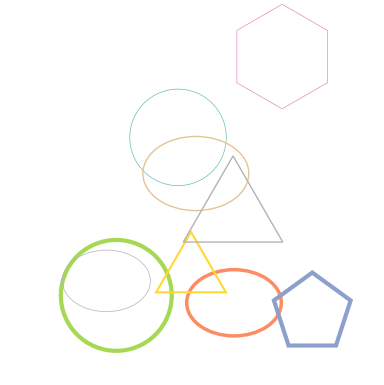[{"shape": "circle", "thickness": 0.5, "radius": 0.63, "center": [0.462, 0.643]}, {"shape": "oval", "thickness": 2.5, "radius": 0.61, "center": [0.608, 0.214]}, {"shape": "pentagon", "thickness": 3, "radius": 0.52, "center": [0.811, 0.187]}, {"shape": "hexagon", "thickness": 0.5, "radius": 0.68, "center": [0.733, 0.853]}, {"shape": "circle", "thickness": 3, "radius": 0.72, "center": [0.302, 0.233]}, {"shape": "triangle", "thickness": 1.5, "radius": 0.52, "center": [0.496, 0.293]}, {"shape": "oval", "thickness": 1, "radius": 0.69, "center": [0.509, 0.549]}, {"shape": "triangle", "thickness": 1, "radius": 0.75, "center": [0.605, 0.446]}, {"shape": "oval", "thickness": 0.5, "radius": 0.57, "center": [0.276, 0.27]}]